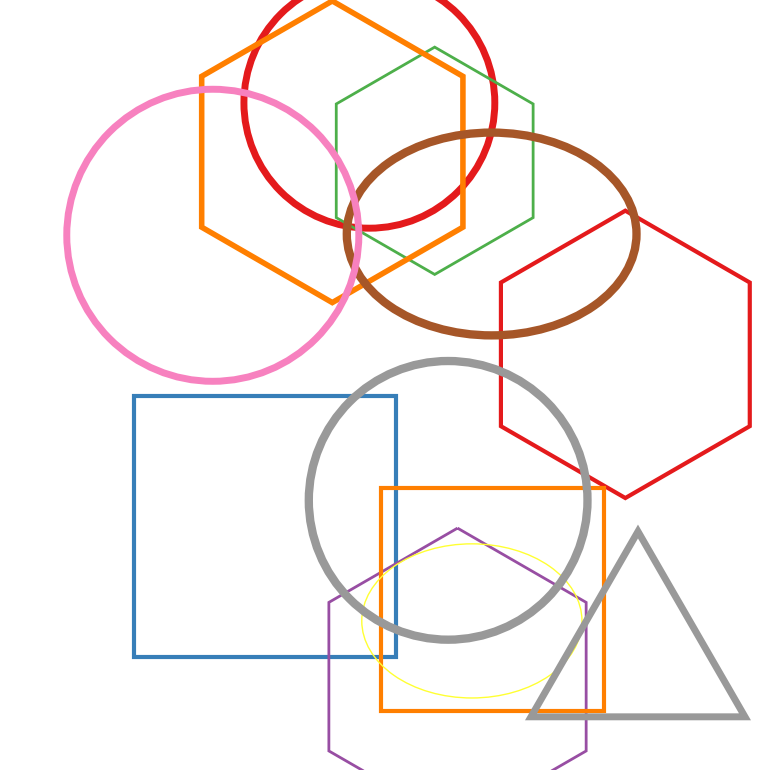[{"shape": "hexagon", "thickness": 1.5, "radius": 0.93, "center": [0.812, 0.54]}, {"shape": "circle", "thickness": 2.5, "radius": 0.81, "center": [0.48, 0.867]}, {"shape": "square", "thickness": 1.5, "radius": 0.85, "center": [0.344, 0.316]}, {"shape": "hexagon", "thickness": 1, "radius": 0.74, "center": [0.565, 0.791]}, {"shape": "hexagon", "thickness": 1, "radius": 0.96, "center": [0.594, 0.121]}, {"shape": "square", "thickness": 1.5, "radius": 0.73, "center": [0.64, 0.221]}, {"shape": "hexagon", "thickness": 2, "radius": 0.98, "center": [0.432, 0.803]}, {"shape": "oval", "thickness": 0.5, "radius": 0.71, "center": [0.613, 0.194]}, {"shape": "oval", "thickness": 3, "radius": 0.94, "center": [0.639, 0.696]}, {"shape": "circle", "thickness": 2.5, "radius": 0.95, "center": [0.276, 0.694]}, {"shape": "circle", "thickness": 3, "radius": 0.9, "center": [0.582, 0.35]}, {"shape": "triangle", "thickness": 2.5, "radius": 0.8, "center": [0.829, 0.149]}]